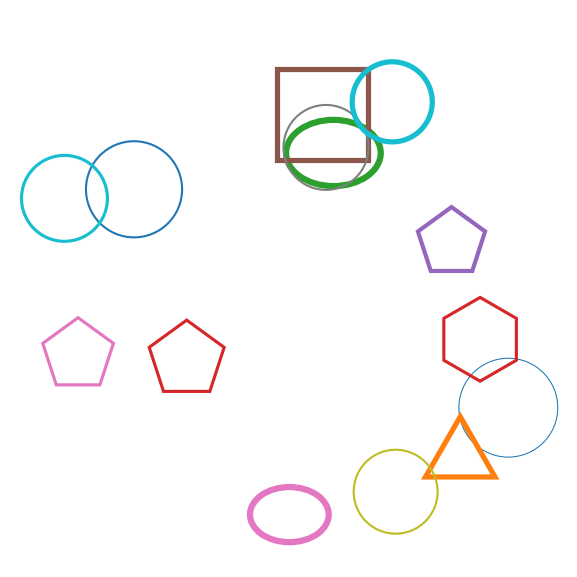[{"shape": "circle", "thickness": 0.5, "radius": 0.43, "center": [0.88, 0.293]}, {"shape": "circle", "thickness": 1, "radius": 0.42, "center": [0.232, 0.671]}, {"shape": "triangle", "thickness": 2.5, "radius": 0.35, "center": [0.797, 0.208]}, {"shape": "oval", "thickness": 3, "radius": 0.41, "center": [0.577, 0.734]}, {"shape": "hexagon", "thickness": 1.5, "radius": 0.36, "center": [0.831, 0.412]}, {"shape": "pentagon", "thickness": 1.5, "radius": 0.34, "center": [0.323, 0.377]}, {"shape": "pentagon", "thickness": 2, "radius": 0.31, "center": [0.782, 0.579]}, {"shape": "square", "thickness": 2.5, "radius": 0.39, "center": [0.558, 0.8]}, {"shape": "oval", "thickness": 3, "radius": 0.34, "center": [0.501, 0.108]}, {"shape": "pentagon", "thickness": 1.5, "radius": 0.32, "center": [0.135, 0.385]}, {"shape": "circle", "thickness": 1, "radius": 0.37, "center": [0.564, 0.744]}, {"shape": "circle", "thickness": 1, "radius": 0.36, "center": [0.685, 0.148]}, {"shape": "circle", "thickness": 2.5, "radius": 0.35, "center": [0.679, 0.823]}, {"shape": "circle", "thickness": 1.5, "radius": 0.37, "center": [0.112, 0.656]}]